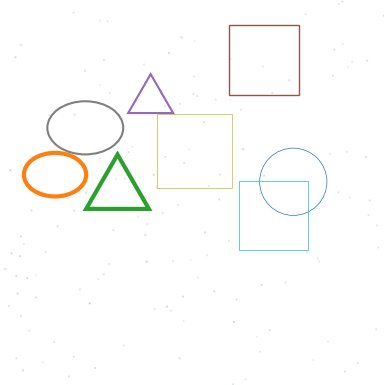[{"shape": "circle", "thickness": 0.5, "radius": 0.44, "center": [0.762, 0.528]}, {"shape": "oval", "thickness": 3, "radius": 0.4, "center": [0.143, 0.546]}, {"shape": "triangle", "thickness": 3, "radius": 0.47, "center": [0.305, 0.504]}, {"shape": "triangle", "thickness": 1.5, "radius": 0.34, "center": [0.391, 0.74]}, {"shape": "square", "thickness": 1, "radius": 0.45, "center": [0.685, 0.844]}, {"shape": "oval", "thickness": 1.5, "radius": 0.49, "center": [0.222, 0.668]}, {"shape": "square", "thickness": 0.5, "radius": 0.49, "center": [0.505, 0.608]}, {"shape": "square", "thickness": 0.5, "radius": 0.45, "center": [0.71, 0.441]}]